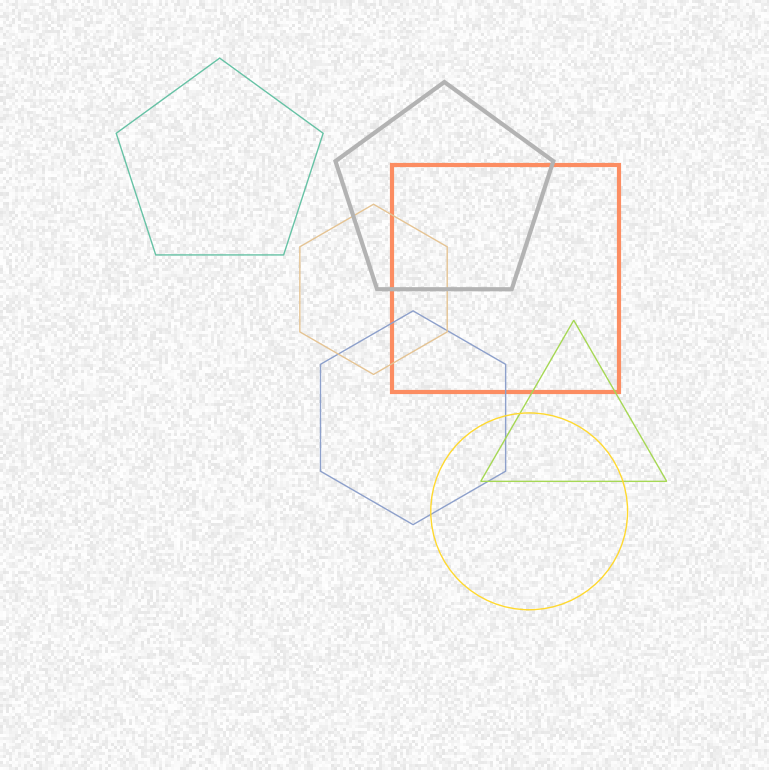[{"shape": "pentagon", "thickness": 0.5, "radius": 0.71, "center": [0.285, 0.783]}, {"shape": "square", "thickness": 1.5, "radius": 0.74, "center": [0.657, 0.638]}, {"shape": "hexagon", "thickness": 0.5, "radius": 0.69, "center": [0.536, 0.457]}, {"shape": "triangle", "thickness": 0.5, "radius": 0.7, "center": [0.745, 0.445]}, {"shape": "circle", "thickness": 0.5, "radius": 0.64, "center": [0.687, 0.336]}, {"shape": "hexagon", "thickness": 0.5, "radius": 0.55, "center": [0.485, 0.624]}, {"shape": "pentagon", "thickness": 1.5, "radius": 0.74, "center": [0.577, 0.745]}]